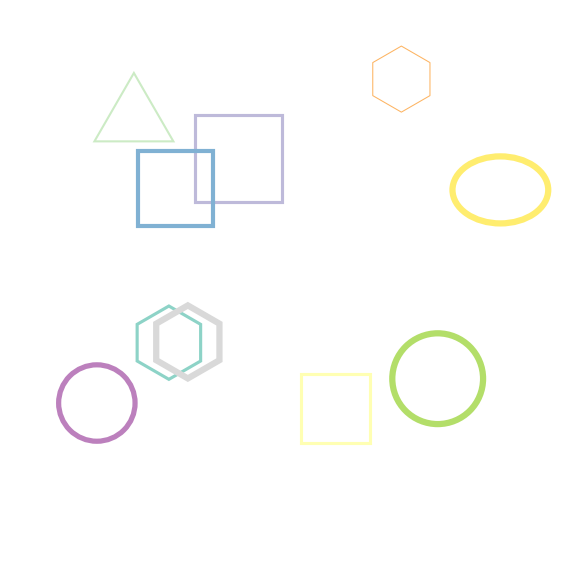[{"shape": "hexagon", "thickness": 1.5, "radius": 0.32, "center": [0.292, 0.406]}, {"shape": "square", "thickness": 1.5, "radius": 0.3, "center": [0.58, 0.292]}, {"shape": "square", "thickness": 1.5, "radius": 0.38, "center": [0.413, 0.725]}, {"shape": "square", "thickness": 2, "radius": 0.32, "center": [0.304, 0.673]}, {"shape": "hexagon", "thickness": 0.5, "radius": 0.29, "center": [0.695, 0.862]}, {"shape": "circle", "thickness": 3, "radius": 0.39, "center": [0.758, 0.343]}, {"shape": "hexagon", "thickness": 3, "radius": 0.32, "center": [0.325, 0.407]}, {"shape": "circle", "thickness": 2.5, "radius": 0.33, "center": [0.168, 0.301]}, {"shape": "triangle", "thickness": 1, "radius": 0.39, "center": [0.232, 0.794]}, {"shape": "oval", "thickness": 3, "radius": 0.41, "center": [0.866, 0.67]}]